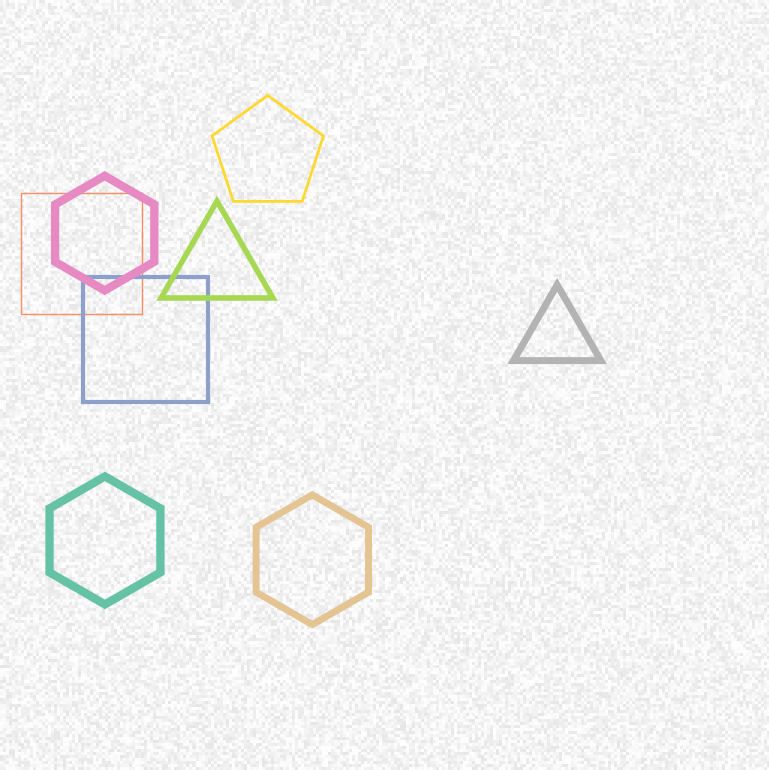[{"shape": "hexagon", "thickness": 3, "radius": 0.42, "center": [0.136, 0.298]}, {"shape": "square", "thickness": 0.5, "radius": 0.39, "center": [0.106, 0.671]}, {"shape": "square", "thickness": 1.5, "radius": 0.4, "center": [0.189, 0.56]}, {"shape": "hexagon", "thickness": 3, "radius": 0.37, "center": [0.136, 0.697]}, {"shape": "triangle", "thickness": 2, "radius": 0.42, "center": [0.282, 0.655]}, {"shape": "pentagon", "thickness": 1, "radius": 0.38, "center": [0.348, 0.8]}, {"shape": "hexagon", "thickness": 2.5, "radius": 0.42, "center": [0.406, 0.273]}, {"shape": "triangle", "thickness": 2.5, "radius": 0.33, "center": [0.724, 0.564]}]